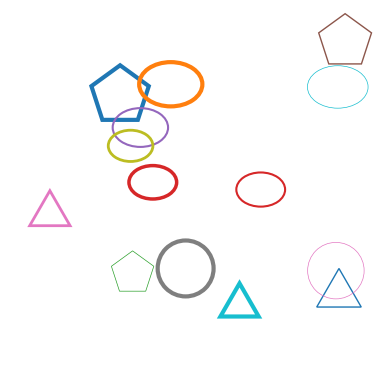[{"shape": "triangle", "thickness": 1, "radius": 0.33, "center": [0.88, 0.236]}, {"shape": "pentagon", "thickness": 3, "radius": 0.39, "center": [0.312, 0.752]}, {"shape": "oval", "thickness": 3, "radius": 0.41, "center": [0.444, 0.781]}, {"shape": "pentagon", "thickness": 0.5, "radius": 0.29, "center": [0.344, 0.291]}, {"shape": "oval", "thickness": 1.5, "radius": 0.32, "center": [0.677, 0.508]}, {"shape": "oval", "thickness": 2.5, "radius": 0.31, "center": [0.397, 0.526]}, {"shape": "oval", "thickness": 1.5, "radius": 0.36, "center": [0.365, 0.669]}, {"shape": "pentagon", "thickness": 1, "radius": 0.36, "center": [0.896, 0.892]}, {"shape": "circle", "thickness": 0.5, "radius": 0.37, "center": [0.872, 0.297]}, {"shape": "triangle", "thickness": 2, "radius": 0.3, "center": [0.13, 0.444]}, {"shape": "circle", "thickness": 3, "radius": 0.36, "center": [0.482, 0.303]}, {"shape": "oval", "thickness": 2, "radius": 0.29, "center": [0.339, 0.621]}, {"shape": "oval", "thickness": 0.5, "radius": 0.39, "center": [0.877, 0.774]}, {"shape": "triangle", "thickness": 3, "radius": 0.29, "center": [0.622, 0.207]}]